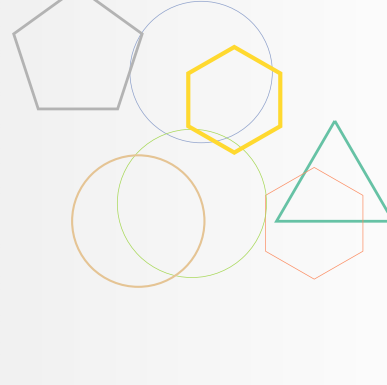[{"shape": "triangle", "thickness": 2, "radius": 0.87, "center": [0.864, 0.512]}, {"shape": "hexagon", "thickness": 0.5, "radius": 0.73, "center": [0.811, 0.42]}, {"shape": "circle", "thickness": 0.5, "radius": 0.92, "center": [0.519, 0.813]}, {"shape": "circle", "thickness": 0.5, "radius": 0.96, "center": [0.495, 0.472]}, {"shape": "hexagon", "thickness": 3, "radius": 0.69, "center": [0.605, 0.741]}, {"shape": "circle", "thickness": 1.5, "radius": 0.85, "center": [0.357, 0.426]}, {"shape": "pentagon", "thickness": 2, "radius": 0.87, "center": [0.201, 0.858]}]